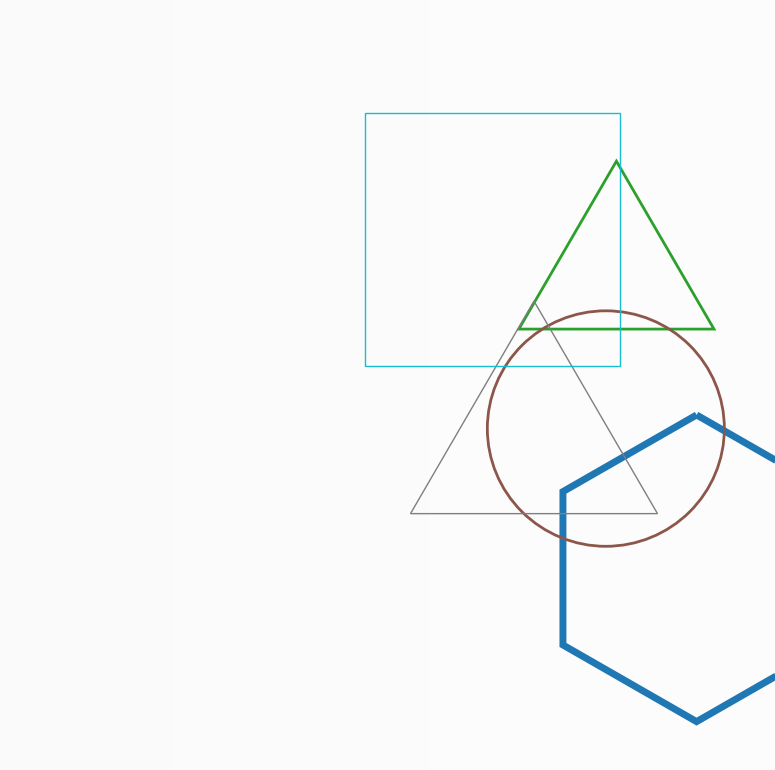[{"shape": "hexagon", "thickness": 2.5, "radius": 1.0, "center": [0.899, 0.262]}, {"shape": "triangle", "thickness": 1, "radius": 0.73, "center": [0.795, 0.645]}, {"shape": "circle", "thickness": 1, "radius": 0.76, "center": [0.782, 0.443]}, {"shape": "triangle", "thickness": 0.5, "radius": 0.92, "center": [0.689, 0.425]}, {"shape": "square", "thickness": 0.5, "radius": 0.82, "center": [0.636, 0.689]}]